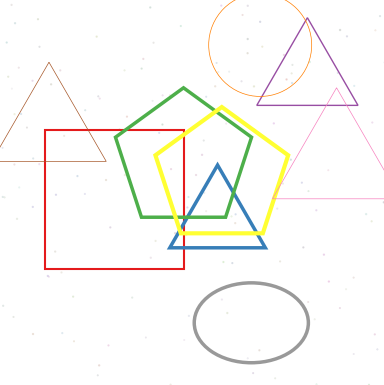[{"shape": "square", "thickness": 1.5, "radius": 0.9, "center": [0.298, 0.483]}, {"shape": "triangle", "thickness": 2.5, "radius": 0.72, "center": [0.565, 0.428]}, {"shape": "pentagon", "thickness": 2.5, "radius": 0.93, "center": [0.477, 0.586]}, {"shape": "triangle", "thickness": 1, "radius": 0.76, "center": [0.798, 0.802]}, {"shape": "circle", "thickness": 0.5, "radius": 0.67, "center": [0.676, 0.883]}, {"shape": "pentagon", "thickness": 3, "radius": 0.91, "center": [0.576, 0.541]}, {"shape": "triangle", "thickness": 0.5, "radius": 0.86, "center": [0.127, 0.667]}, {"shape": "triangle", "thickness": 0.5, "radius": 0.96, "center": [0.874, 0.58]}, {"shape": "oval", "thickness": 2.5, "radius": 0.74, "center": [0.653, 0.162]}]